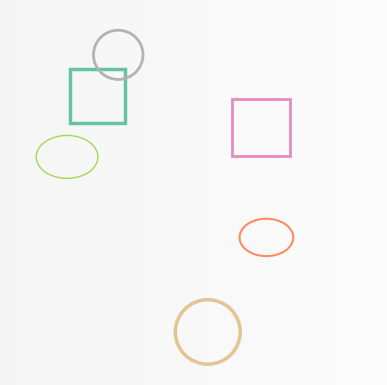[{"shape": "square", "thickness": 2.5, "radius": 0.35, "center": [0.251, 0.75]}, {"shape": "oval", "thickness": 1.5, "radius": 0.35, "center": [0.687, 0.383]}, {"shape": "square", "thickness": 2, "radius": 0.37, "center": [0.674, 0.669]}, {"shape": "oval", "thickness": 1, "radius": 0.4, "center": [0.173, 0.592]}, {"shape": "circle", "thickness": 2.5, "radius": 0.42, "center": [0.536, 0.138]}, {"shape": "circle", "thickness": 2, "radius": 0.32, "center": [0.305, 0.858]}]